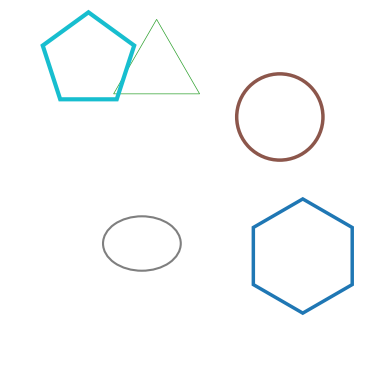[{"shape": "hexagon", "thickness": 2.5, "radius": 0.74, "center": [0.786, 0.335]}, {"shape": "triangle", "thickness": 0.5, "radius": 0.64, "center": [0.407, 0.821]}, {"shape": "circle", "thickness": 2.5, "radius": 0.56, "center": [0.727, 0.696]}, {"shape": "oval", "thickness": 1.5, "radius": 0.5, "center": [0.369, 0.368]}, {"shape": "pentagon", "thickness": 3, "radius": 0.62, "center": [0.23, 0.843]}]